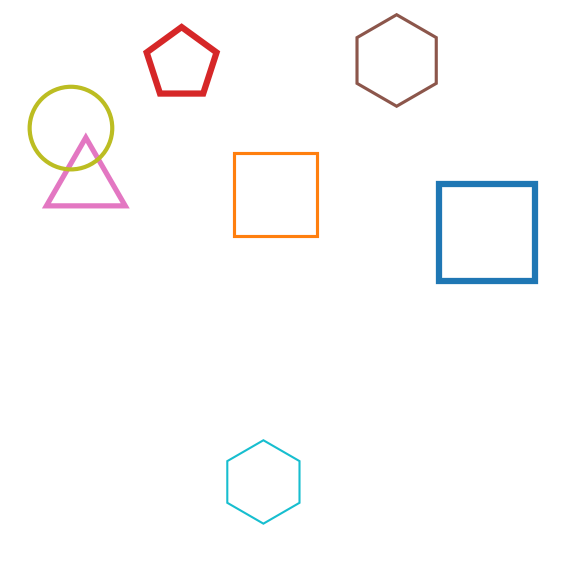[{"shape": "square", "thickness": 3, "radius": 0.42, "center": [0.843, 0.596]}, {"shape": "square", "thickness": 1.5, "radius": 0.36, "center": [0.477, 0.662]}, {"shape": "pentagon", "thickness": 3, "radius": 0.32, "center": [0.314, 0.889]}, {"shape": "hexagon", "thickness": 1.5, "radius": 0.4, "center": [0.687, 0.894]}, {"shape": "triangle", "thickness": 2.5, "radius": 0.39, "center": [0.149, 0.682]}, {"shape": "circle", "thickness": 2, "radius": 0.36, "center": [0.123, 0.777]}, {"shape": "hexagon", "thickness": 1, "radius": 0.36, "center": [0.456, 0.165]}]